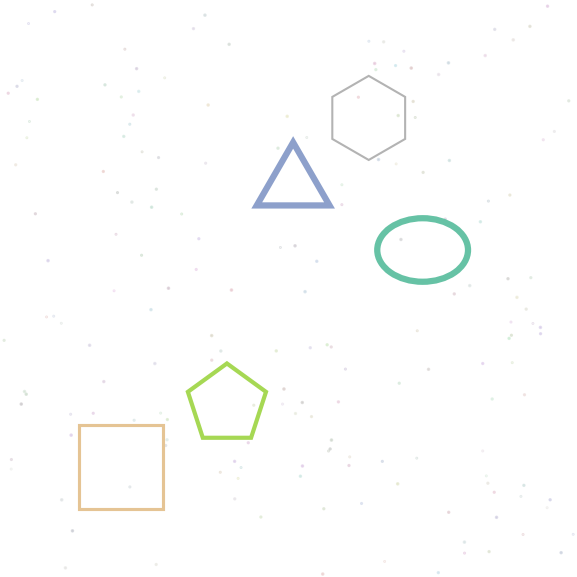[{"shape": "oval", "thickness": 3, "radius": 0.39, "center": [0.732, 0.566]}, {"shape": "triangle", "thickness": 3, "radius": 0.36, "center": [0.508, 0.68]}, {"shape": "pentagon", "thickness": 2, "radius": 0.36, "center": [0.393, 0.299]}, {"shape": "square", "thickness": 1.5, "radius": 0.36, "center": [0.209, 0.19]}, {"shape": "hexagon", "thickness": 1, "radius": 0.36, "center": [0.638, 0.795]}]